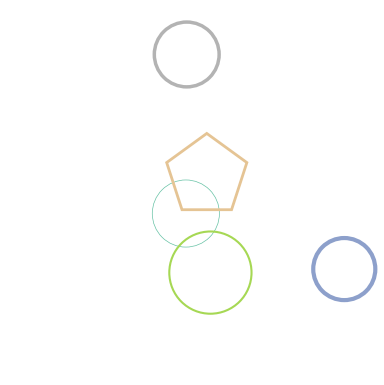[{"shape": "circle", "thickness": 0.5, "radius": 0.44, "center": [0.483, 0.445]}, {"shape": "circle", "thickness": 3, "radius": 0.4, "center": [0.894, 0.301]}, {"shape": "circle", "thickness": 1.5, "radius": 0.53, "center": [0.547, 0.292]}, {"shape": "pentagon", "thickness": 2, "radius": 0.55, "center": [0.537, 0.544]}, {"shape": "circle", "thickness": 2.5, "radius": 0.42, "center": [0.485, 0.859]}]